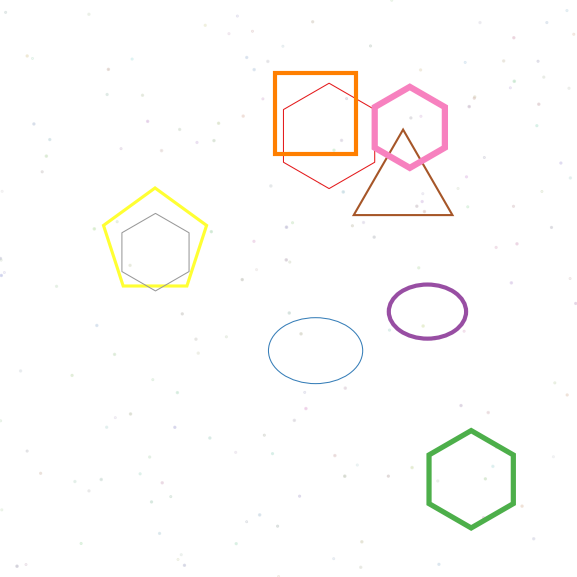[{"shape": "hexagon", "thickness": 0.5, "radius": 0.46, "center": [0.57, 0.764]}, {"shape": "oval", "thickness": 0.5, "radius": 0.41, "center": [0.546, 0.392]}, {"shape": "hexagon", "thickness": 2.5, "radius": 0.42, "center": [0.816, 0.169]}, {"shape": "oval", "thickness": 2, "radius": 0.33, "center": [0.74, 0.46]}, {"shape": "square", "thickness": 2, "radius": 0.35, "center": [0.547, 0.802]}, {"shape": "pentagon", "thickness": 1.5, "radius": 0.47, "center": [0.268, 0.58]}, {"shape": "triangle", "thickness": 1, "radius": 0.49, "center": [0.698, 0.676]}, {"shape": "hexagon", "thickness": 3, "radius": 0.35, "center": [0.71, 0.779]}, {"shape": "hexagon", "thickness": 0.5, "radius": 0.34, "center": [0.269, 0.562]}]